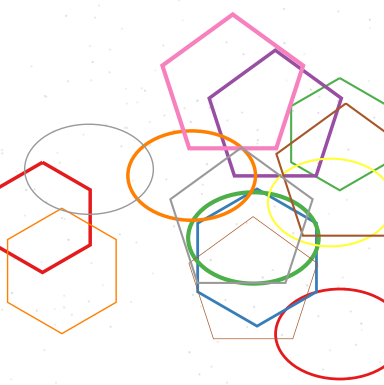[{"shape": "hexagon", "thickness": 2.5, "radius": 0.72, "center": [0.11, 0.435]}, {"shape": "oval", "thickness": 2, "radius": 0.83, "center": [0.883, 0.132]}, {"shape": "hexagon", "thickness": 2, "radius": 0.89, "center": [0.668, 0.331]}, {"shape": "hexagon", "thickness": 1.5, "radius": 0.73, "center": [0.883, 0.651]}, {"shape": "oval", "thickness": 3, "radius": 0.85, "center": [0.658, 0.382]}, {"shape": "pentagon", "thickness": 2.5, "radius": 0.9, "center": [0.715, 0.689]}, {"shape": "hexagon", "thickness": 1, "radius": 0.81, "center": [0.161, 0.296]}, {"shape": "oval", "thickness": 2.5, "radius": 0.83, "center": [0.498, 0.544]}, {"shape": "oval", "thickness": 1.5, "radius": 0.81, "center": [0.859, 0.474]}, {"shape": "pentagon", "thickness": 0.5, "radius": 0.88, "center": [0.657, 0.262]}, {"shape": "pentagon", "thickness": 1.5, "radius": 0.95, "center": [0.898, 0.541]}, {"shape": "pentagon", "thickness": 3, "radius": 0.96, "center": [0.605, 0.77]}, {"shape": "oval", "thickness": 1, "radius": 0.84, "center": [0.231, 0.56]}, {"shape": "pentagon", "thickness": 1.5, "radius": 0.97, "center": [0.627, 0.422]}]